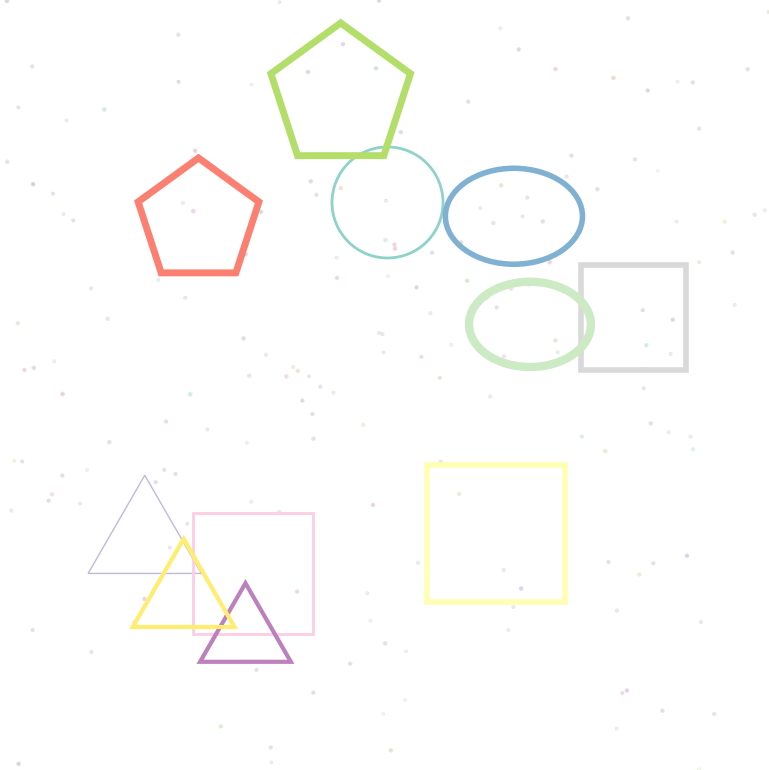[{"shape": "circle", "thickness": 1, "radius": 0.36, "center": [0.503, 0.737]}, {"shape": "square", "thickness": 2, "radius": 0.45, "center": [0.644, 0.307]}, {"shape": "triangle", "thickness": 0.5, "radius": 0.42, "center": [0.188, 0.298]}, {"shape": "pentagon", "thickness": 2.5, "radius": 0.41, "center": [0.258, 0.712]}, {"shape": "oval", "thickness": 2, "radius": 0.45, "center": [0.667, 0.719]}, {"shape": "pentagon", "thickness": 2.5, "radius": 0.48, "center": [0.442, 0.875]}, {"shape": "square", "thickness": 1, "radius": 0.39, "center": [0.329, 0.255]}, {"shape": "square", "thickness": 2, "radius": 0.34, "center": [0.823, 0.588]}, {"shape": "triangle", "thickness": 1.5, "radius": 0.34, "center": [0.319, 0.175]}, {"shape": "oval", "thickness": 3, "radius": 0.4, "center": [0.688, 0.579]}, {"shape": "triangle", "thickness": 1.5, "radius": 0.38, "center": [0.238, 0.224]}]